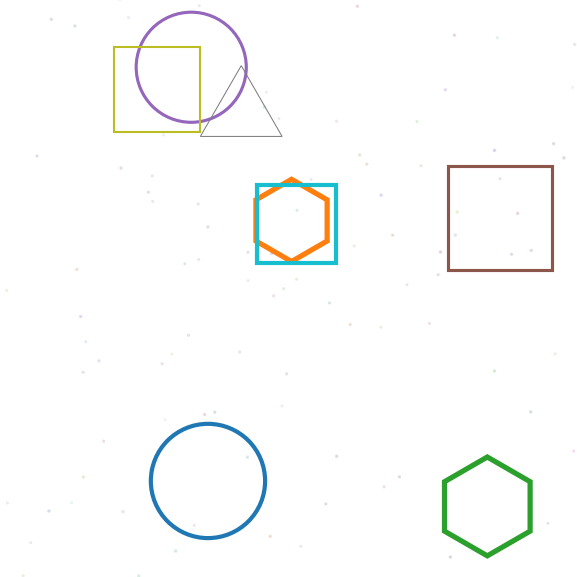[{"shape": "circle", "thickness": 2, "radius": 0.49, "center": [0.36, 0.166]}, {"shape": "hexagon", "thickness": 2.5, "radius": 0.36, "center": [0.505, 0.617]}, {"shape": "hexagon", "thickness": 2.5, "radius": 0.43, "center": [0.844, 0.122]}, {"shape": "circle", "thickness": 1.5, "radius": 0.48, "center": [0.331, 0.883]}, {"shape": "square", "thickness": 1.5, "radius": 0.45, "center": [0.866, 0.622]}, {"shape": "triangle", "thickness": 0.5, "radius": 0.41, "center": [0.418, 0.804]}, {"shape": "square", "thickness": 1, "radius": 0.37, "center": [0.272, 0.844]}, {"shape": "square", "thickness": 2, "radius": 0.34, "center": [0.513, 0.611]}]